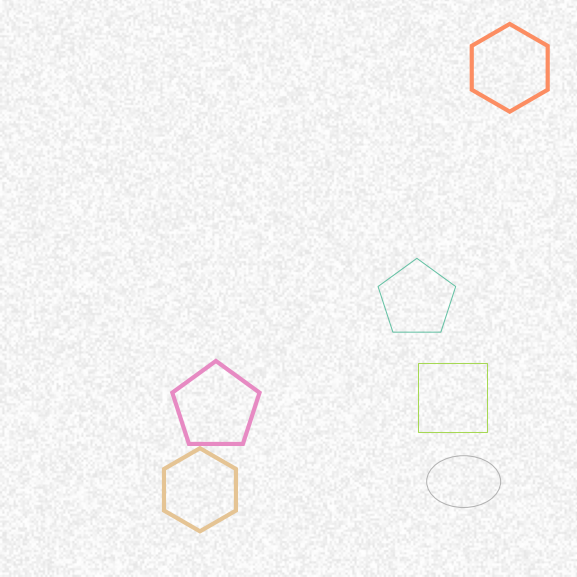[{"shape": "pentagon", "thickness": 0.5, "radius": 0.35, "center": [0.722, 0.481]}, {"shape": "hexagon", "thickness": 2, "radius": 0.38, "center": [0.883, 0.882]}, {"shape": "pentagon", "thickness": 2, "radius": 0.4, "center": [0.374, 0.295]}, {"shape": "square", "thickness": 0.5, "radius": 0.3, "center": [0.784, 0.311]}, {"shape": "hexagon", "thickness": 2, "radius": 0.36, "center": [0.346, 0.151]}, {"shape": "oval", "thickness": 0.5, "radius": 0.32, "center": [0.803, 0.165]}]